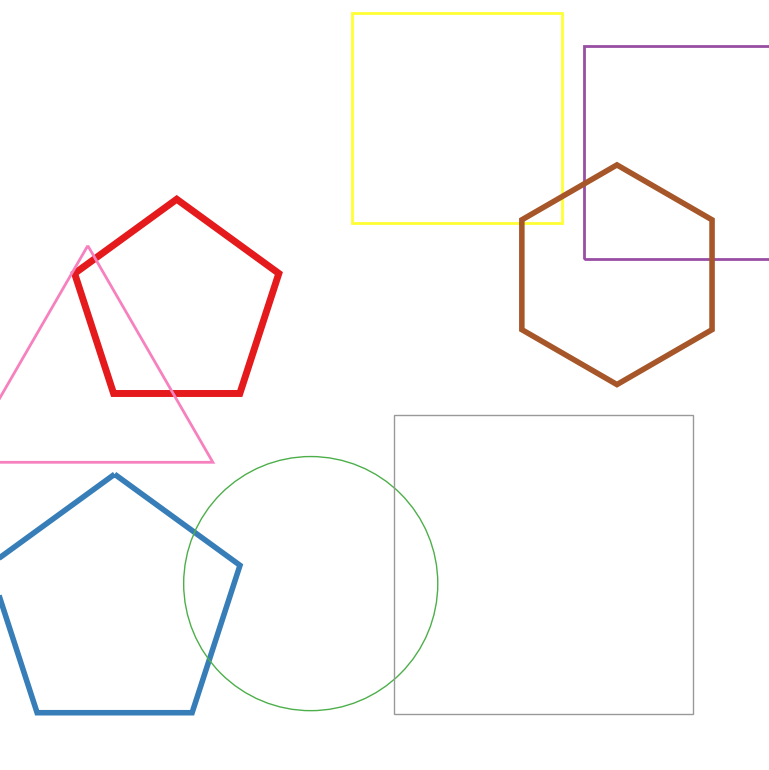[{"shape": "pentagon", "thickness": 2.5, "radius": 0.7, "center": [0.229, 0.602]}, {"shape": "pentagon", "thickness": 2, "radius": 0.86, "center": [0.149, 0.213]}, {"shape": "circle", "thickness": 0.5, "radius": 0.83, "center": [0.404, 0.242]}, {"shape": "square", "thickness": 1, "radius": 0.69, "center": [0.897, 0.802]}, {"shape": "square", "thickness": 1, "radius": 0.68, "center": [0.593, 0.847]}, {"shape": "hexagon", "thickness": 2, "radius": 0.71, "center": [0.801, 0.643]}, {"shape": "triangle", "thickness": 1, "radius": 0.94, "center": [0.114, 0.493]}, {"shape": "square", "thickness": 0.5, "radius": 0.97, "center": [0.706, 0.266]}]